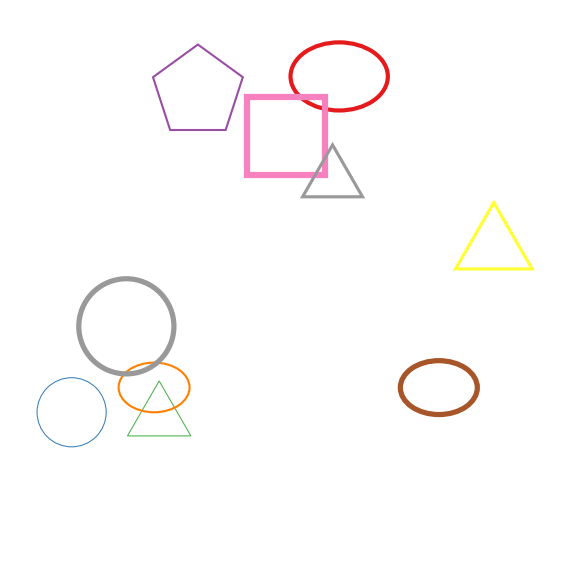[{"shape": "oval", "thickness": 2, "radius": 0.42, "center": [0.587, 0.867]}, {"shape": "circle", "thickness": 0.5, "radius": 0.3, "center": [0.124, 0.285]}, {"shape": "triangle", "thickness": 0.5, "radius": 0.32, "center": [0.276, 0.276]}, {"shape": "pentagon", "thickness": 1, "radius": 0.41, "center": [0.343, 0.84]}, {"shape": "oval", "thickness": 1, "radius": 0.31, "center": [0.267, 0.328]}, {"shape": "triangle", "thickness": 1.5, "radius": 0.38, "center": [0.855, 0.572]}, {"shape": "oval", "thickness": 2.5, "radius": 0.33, "center": [0.76, 0.328]}, {"shape": "square", "thickness": 3, "radius": 0.34, "center": [0.495, 0.764]}, {"shape": "circle", "thickness": 2.5, "radius": 0.41, "center": [0.219, 0.434]}, {"shape": "triangle", "thickness": 1.5, "radius": 0.3, "center": [0.576, 0.688]}]